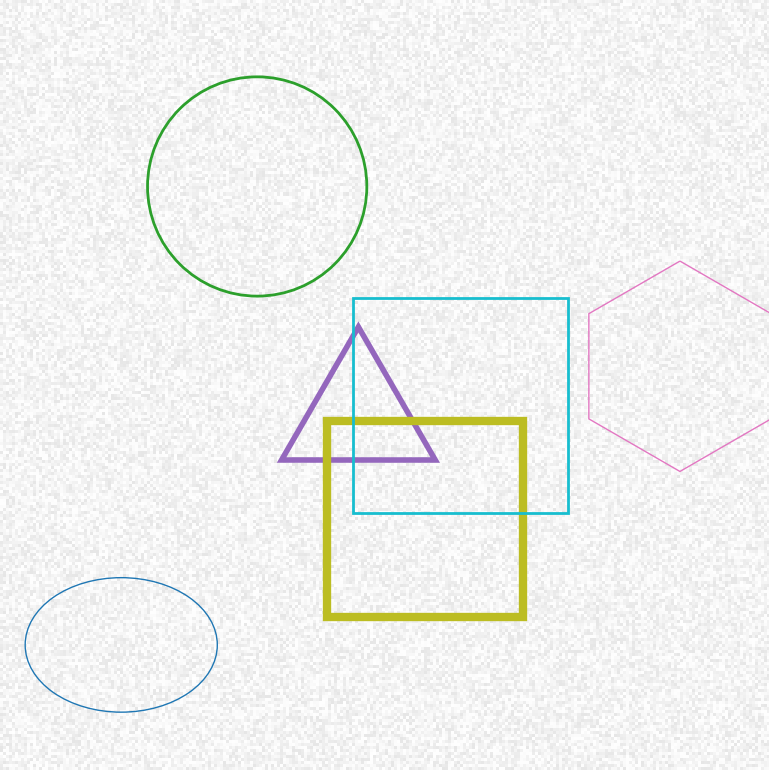[{"shape": "oval", "thickness": 0.5, "radius": 0.62, "center": [0.157, 0.162]}, {"shape": "circle", "thickness": 1, "radius": 0.71, "center": [0.334, 0.758]}, {"shape": "triangle", "thickness": 2, "radius": 0.58, "center": [0.465, 0.46]}, {"shape": "hexagon", "thickness": 0.5, "radius": 0.68, "center": [0.883, 0.524]}, {"shape": "square", "thickness": 3, "radius": 0.64, "center": [0.552, 0.326]}, {"shape": "square", "thickness": 1, "radius": 0.7, "center": [0.598, 0.474]}]